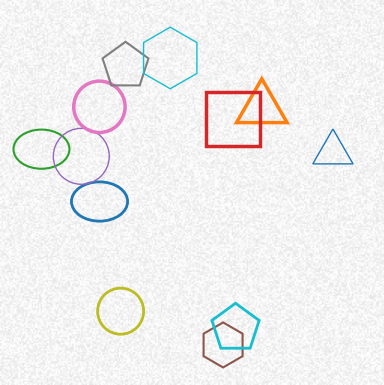[{"shape": "oval", "thickness": 2, "radius": 0.36, "center": [0.259, 0.477]}, {"shape": "triangle", "thickness": 1, "radius": 0.3, "center": [0.865, 0.605]}, {"shape": "triangle", "thickness": 2.5, "radius": 0.38, "center": [0.68, 0.719]}, {"shape": "oval", "thickness": 1.5, "radius": 0.36, "center": [0.108, 0.613]}, {"shape": "square", "thickness": 2.5, "radius": 0.35, "center": [0.606, 0.69]}, {"shape": "circle", "thickness": 1, "radius": 0.36, "center": [0.211, 0.594]}, {"shape": "hexagon", "thickness": 1.5, "radius": 0.29, "center": [0.579, 0.104]}, {"shape": "circle", "thickness": 2.5, "radius": 0.33, "center": [0.258, 0.723]}, {"shape": "pentagon", "thickness": 1.5, "radius": 0.31, "center": [0.326, 0.829]}, {"shape": "circle", "thickness": 2, "radius": 0.3, "center": [0.313, 0.192]}, {"shape": "hexagon", "thickness": 1, "radius": 0.4, "center": [0.442, 0.849]}, {"shape": "pentagon", "thickness": 2, "radius": 0.32, "center": [0.612, 0.148]}]